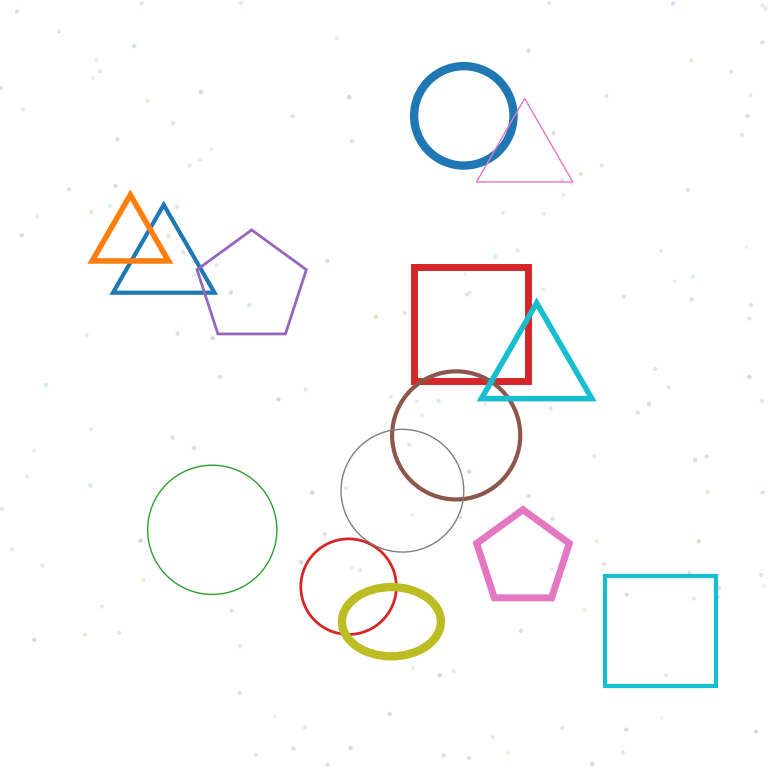[{"shape": "circle", "thickness": 3, "radius": 0.32, "center": [0.602, 0.85]}, {"shape": "triangle", "thickness": 1.5, "radius": 0.38, "center": [0.213, 0.658]}, {"shape": "triangle", "thickness": 2, "radius": 0.29, "center": [0.169, 0.69]}, {"shape": "circle", "thickness": 0.5, "radius": 0.42, "center": [0.276, 0.312]}, {"shape": "circle", "thickness": 1, "radius": 0.31, "center": [0.453, 0.238]}, {"shape": "square", "thickness": 2.5, "radius": 0.37, "center": [0.611, 0.579]}, {"shape": "pentagon", "thickness": 1, "radius": 0.37, "center": [0.327, 0.627]}, {"shape": "circle", "thickness": 1.5, "radius": 0.42, "center": [0.592, 0.435]}, {"shape": "triangle", "thickness": 0.5, "radius": 0.36, "center": [0.681, 0.8]}, {"shape": "pentagon", "thickness": 2.5, "radius": 0.32, "center": [0.679, 0.275]}, {"shape": "circle", "thickness": 0.5, "radius": 0.4, "center": [0.523, 0.363]}, {"shape": "oval", "thickness": 3, "radius": 0.32, "center": [0.508, 0.193]}, {"shape": "square", "thickness": 1.5, "radius": 0.36, "center": [0.858, 0.181]}, {"shape": "triangle", "thickness": 2, "radius": 0.41, "center": [0.697, 0.524]}]